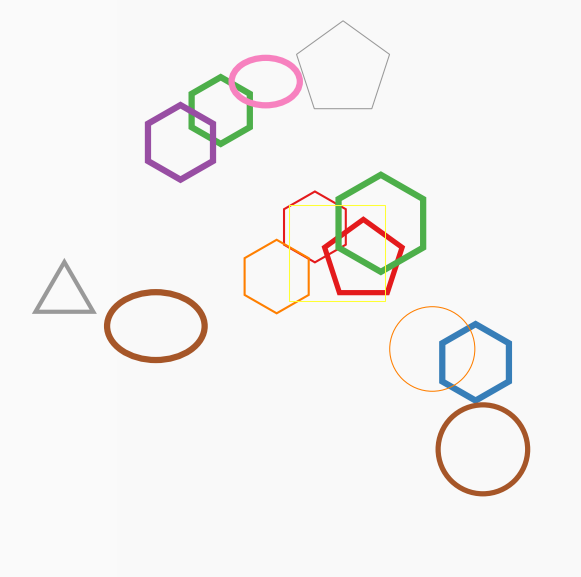[{"shape": "pentagon", "thickness": 2.5, "radius": 0.35, "center": [0.625, 0.549]}, {"shape": "hexagon", "thickness": 1, "radius": 0.31, "center": [0.542, 0.606]}, {"shape": "hexagon", "thickness": 3, "radius": 0.33, "center": [0.818, 0.372]}, {"shape": "hexagon", "thickness": 3, "radius": 0.29, "center": [0.38, 0.808]}, {"shape": "hexagon", "thickness": 3, "radius": 0.42, "center": [0.655, 0.612]}, {"shape": "hexagon", "thickness": 3, "radius": 0.32, "center": [0.311, 0.753]}, {"shape": "circle", "thickness": 0.5, "radius": 0.37, "center": [0.744, 0.395]}, {"shape": "hexagon", "thickness": 1, "radius": 0.32, "center": [0.476, 0.52]}, {"shape": "square", "thickness": 0.5, "radius": 0.42, "center": [0.58, 0.561]}, {"shape": "circle", "thickness": 2.5, "radius": 0.39, "center": [0.831, 0.221]}, {"shape": "oval", "thickness": 3, "radius": 0.42, "center": [0.268, 0.434]}, {"shape": "oval", "thickness": 3, "radius": 0.29, "center": [0.457, 0.858]}, {"shape": "triangle", "thickness": 2, "radius": 0.29, "center": [0.111, 0.488]}, {"shape": "pentagon", "thickness": 0.5, "radius": 0.42, "center": [0.59, 0.879]}]